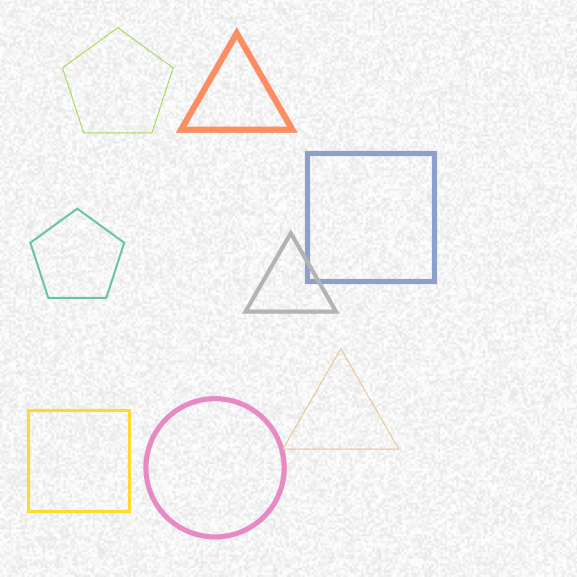[{"shape": "pentagon", "thickness": 1, "radius": 0.43, "center": [0.134, 0.552]}, {"shape": "triangle", "thickness": 3, "radius": 0.56, "center": [0.41, 0.83]}, {"shape": "square", "thickness": 2.5, "radius": 0.55, "center": [0.641, 0.623]}, {"shape": "circle", "thickness": 2.5, "radius": 0.6, "center": [0.372, 0.189]}, {"shape": "pentagon", "thickness": 0.5, "radius": 0.5, "center": [0.204, 0.85]}, {"shape": "square", "thickness": 1.5, "radius": 0.44, "center": [0.136, 0.201]}, {"shape": "triangle", "thickness": 0.5, "radius": 0.58, "center": [0.59, 0.279]}, {"shape": "triangle", "thickness": 2, "radius": 0.45, "center": [0.504, 0.505]}]